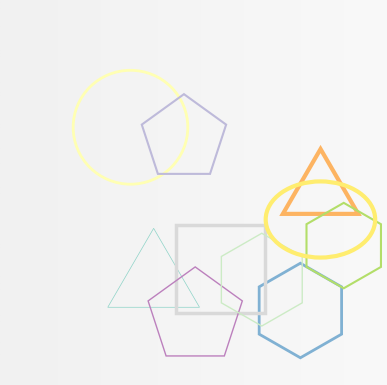[{"shape": "triangle", "thickness": 0.5, "radius": 0.68, "center": [0.396, 0.27]}, {"shape": "circle", "thickness": 2, "radius": 0.74, "center": [0.337, 0.669]}, {"shape": "pentagon", "thickness": 1.5, "radius": 0.57, "center": [0.475, 0.641]}, {"shape": "hexagon", "thickness": 2, "radius": 0.61, "center": [0.775, 0.194]}, {"shape": "triangle", "thickness": 3, "radius": 0.56, "center": [0.827, 0.501]}, {"shape": "hexagon", "thickness": 1.5, "radius": 0.55, "center": [0.887, 0.362]}, {"shape": "square", "thickness": 2.5, "radius": 0.57, "center": [0.569, 0.301]}, {"shape": "pentagon", "thickness": 1, "radius": 0.64, "center": [0.504, 0.179]}, {"shape": "hexagon", "thickness": 1, "radius": 0.6, "center": [0.676, 0.274]}, {"shape": "oval", "thickness": 3, "radius": 0.71, "center": [0.827, 0.43]}]